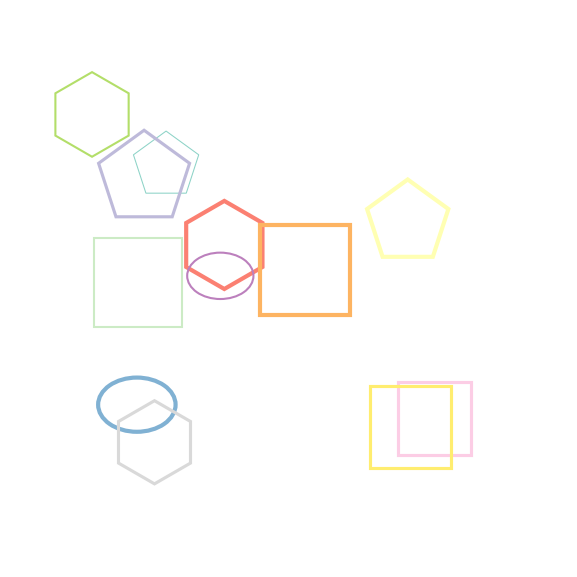[{"shape": "pentagon", "thickness": 0.5, "radius": 0.3, "center": [0.288, 0.713]}, {"shape": "pentagon", "thickness": 2, "radius": 0.37, "center": [0.706, 0.614]}, {"shape": "pentagon", "thickness": 1.5, "radius": 0.41, "center": [0.25, 0.691]}, {"shape": "hexagon", "thickness": 2, "radius": 0.38, "center": [0.388, 0.575]}, {"shape": "oval", "thickness": 2, "radius": 0.34, "center": [0.237, 0.298]}, {"shape": "square", "thickness": 2, "radius": 0.39, "center": [0.528, 0.531]}, {"shape": "hexagon", "thickness": 1, "radius": 0.37, "center": [0.159, 0.801]}, {"shape": "square", "thickness": 1.5, "radius": 0.31, "center": [0.752, 0.274]}, {"shape": "hexagon", "thickness": 1.5, "radius": 0.36, "center": [0.268, 0.233]}, {"shape": "oval", "thickness": 1, "radius": 0.29, "center": [0.381, 0.522]}, {"shape": "square", "thickness": 1, "radius": 0.38, "center": [0.239, 0.51]}, {"shape": "square", "thickness": 1.5, "radius": 0.35, "center": [0.71, 0.26]}]